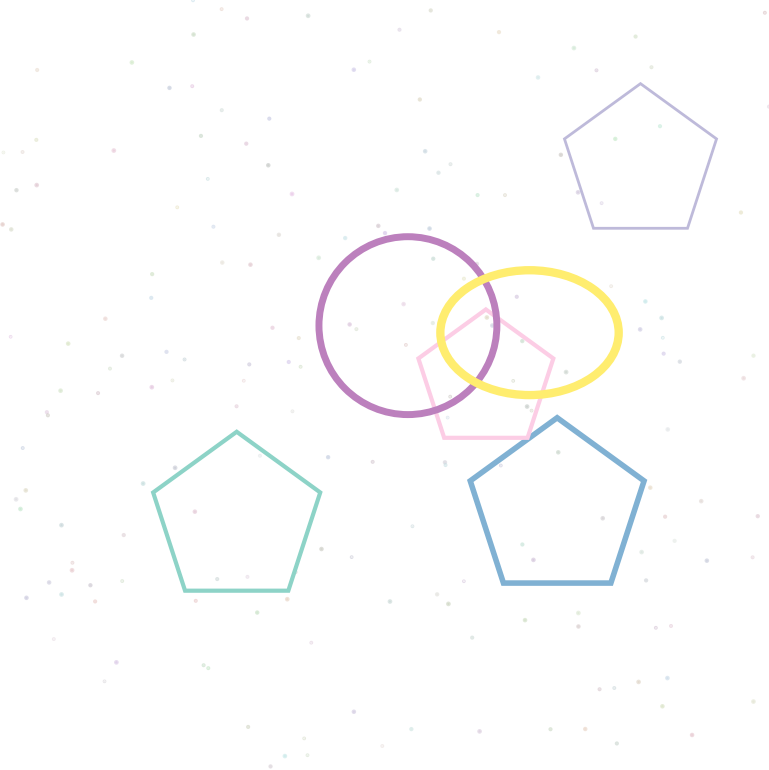[{"shape": "pentagon", "thickness": 1.5, "radius": 0.57, "center": [0.307, 0.325]}, {"shape": "pentagon", "thickness": 1, "radius": 0.52, "center": [0.832, 0.788]}, {"shape": "pentagon", "thickness": 2, "radius": 0.59, "center": [0.724, 0.339]}, {"shape": "pentagon", "thickness": 1.5, "radius": 0.46, "center": [0.631, 0.506]}, {"shape": "circle", "thickness": 2.5, "radius": 0.58, "center": [0.53, 0.577]}, {"shape": "oval", "thickness": 3, "radius": 0.58, "center": [0.688, 0.568]}]